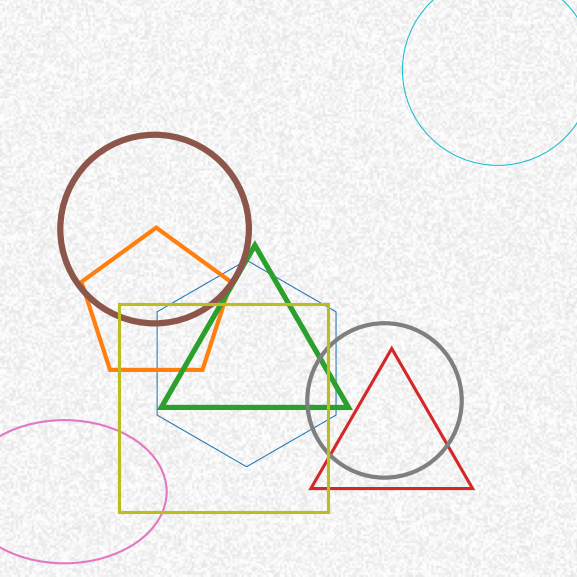[{"shape": "hexagon", "thickness": 0.5, "radius": 0.89, "center": [0.427, 0.37]}, {"shape": "pentagon", "thickness": 2, "radius": 0.68, "center": [0.271, 0.469]}, {"shape": "triangle", "thickness": 2.5, "radius": 0.94, "center": [0.441, 0.387]}, {"shape": "triangle", "thickness": 1.5, "radius": 0.81, "center": [0.678, 0.234]}, {"shape": "circle", "thickness": 3, "radius": 0.82, "center": [0.268, 0.602]}, {"shape": "oval", "thickness": 1, "radius": 0.89, "center": [0.111, 0.148]}, {"shape": "circle", "thickness": 2, "radius": 0.67, "center": [0.666, 0.306]}, {"shape": "square", "thickness": 1.5, "radius": 0.9, "center": [0.387, 0.293]}, {"shape": "circle", "thickness": 0.5, "radius": 0.83, "center": [0.862, 0.878]}]